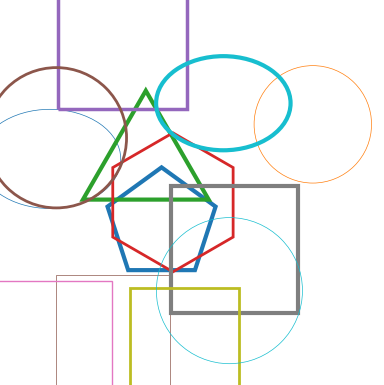[{"shape": "oval", "thickness": 0.5, "radius": 0.92, "center": [0.13, 0.587]}, {"shape": "pentagon", "thickness": 3, "radius": 0.74, "center": [0.42, 0.418]}, {"shape": "circle", "thickness": 0.5, "radius": 0.76, "center": [0.813, 0.677]}, {"shape": "triangle", "thickness": 3, "radius": 0.94, "center": [0.379, 0.576]}, {"shape": "hexagon", "thickness": 2, "radius": 0.9, "center": [0.449, 0.474]}, {"shape": "square", "thickness": 2.5, "radius": 0.83, "center": [0.318, 0.884]}, {"shape": "square", "thickness": 0.5, "radius": 0.74, "center": [0.293, 0.14]}, {"shape": "circle", "thickness": 2, "radius": 0.91, "center": [0.146, 0.642]}, {"shape": "square", "thickness": 1, "radius": 0.79, "center": [0.134, 0.113]}, {"shape": "square", "thickness": 3, "radius": 0.83, "center": [0.61, 0.352]}, {"shape": "square", "thickness": 2, "radius": 0.7, "center": [0.479, 0.112]}, {"shape": "oval", "thickness": 3, "radius": 0.87, "center": [0.58, 0.732]}, {"shape": "circle", "thickness": 0.5, "radius": 0.95, "center": [0.596, 0.245]}]